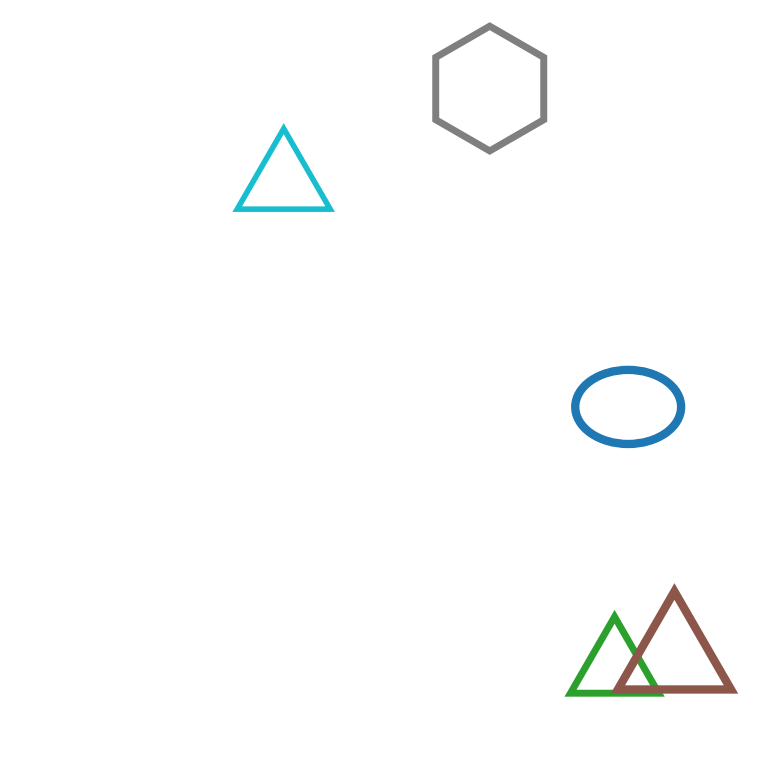[{"shape": "oval", "thickness": 3, "radius": 0.34, "center": [0.816, 0.472]}, {"shape": "triangle", "thickness": 2.5, "radius": 0.33, "center": [0.798, 0.133]}, {"shape": "triangle", "thickness": 3, "radius": 0.42, "center": [0.876, 0.147]}, {"shape": "hexagon", "thickness": 2.5, "radius": 0.4, "center": [0.636, 0.885]}, {"shape": "triangle", "thickness": 2, "radius": 0.35, "center": [0.368, 0.763]}]